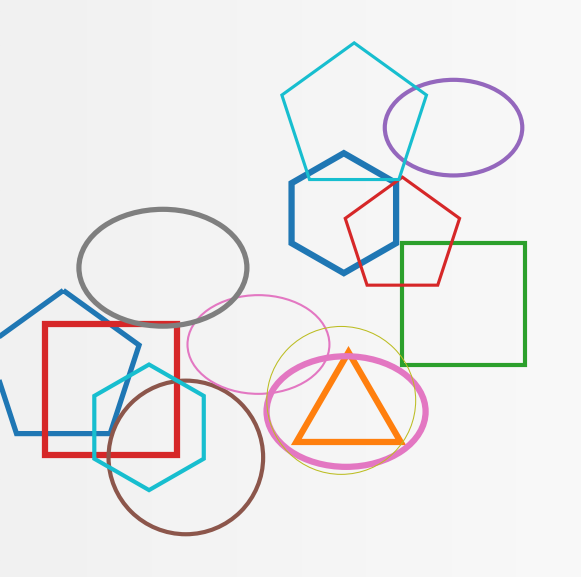[{"shape": "pentagon", "thickness": 2.5, "radius": 0.69, "center": [0.109, 0.359]}, {"shape": "hexagon", "thickness": 3, "radius": 0.52, "center": [0.592, 0.63]}, {"shape": "triangle", "thickness": 3, "radius": 0.52, "center": [0.6, 0.286]}, {"shape": "square", "thickness": 2, "radius": 0.53, "center": [0.797, 0.473]}, {"shape": "pentagon", "thickness": 1.5, "radius": 0.52, "center": [0.692, 0.589]}, {"shape": "square", "thickness": 3, "radius": 0.57, "center": [0.19, 0.325]}, {"shape": "oval", "thickness": 2, "radius": 0.59, "center": [0.78, 0.778]}, {"shape": "circle", "thickness": 2, "radius": 0.66, "center": [0.32, 0.207]}, {"shape": "oval", "thickness": 1, "radius": 0.61, "center": [0.445, 0.403]}, {"shape": "oval", "thickness": 3, "radius": 0.68, "center": [0.595, 0.286]}, {"shape": "oval", "thickness": 2.5, "radius": 0.72, "center": [0.28, 0.536]}, {"shape": "circle", "thickness": 0.5, "radius": 0.64, "center": [0.587, 0.306]}, {"shape": "pentagon", "thickness": 1.5, "radius": 0.65, "center": [0.609, 0.794]}, {"shape": "hexagon", "thickness": 2, "radius": 0.54, "center": [0.256, 0.259]}]